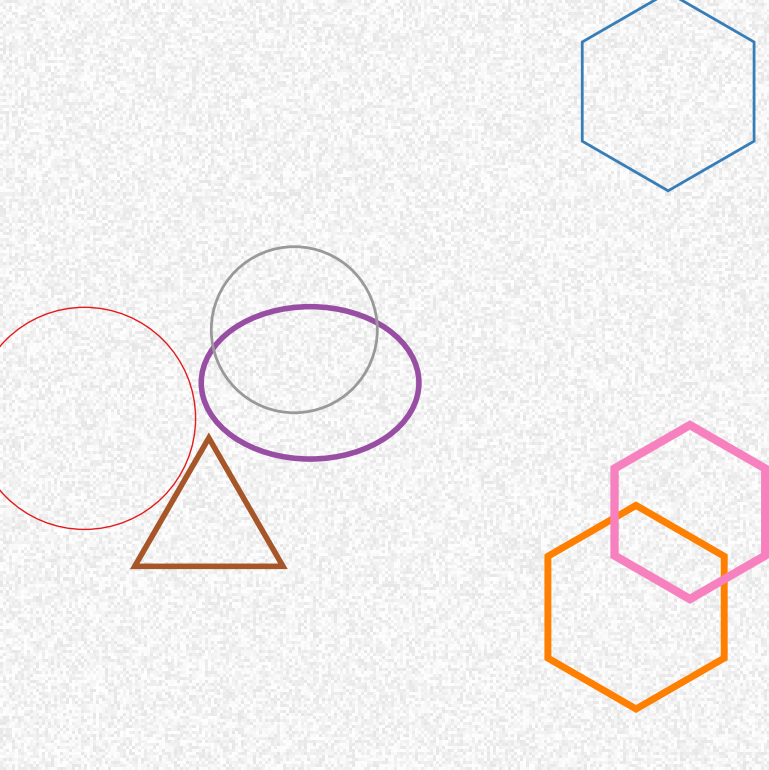[{"shape": "circle", "thickness": 0.5, "radius": 0.72, "center": [0.11, 0.457]}, {"shape": "hexagon", "thickness": 1, "radius": 0.64, "center": [0.868, 0.881]}, {"shape": "oval", "thickness": 2, "radius": 0.71, "center": [0.403, 0.503]}, {"shape": "hexagon", "thickness": 2.5, "radius": 0.66, "center": [0.826, 0.211]}, {"shape": "triangle", "thickness": 2, "radius": 0.56, "center": [0.271, 0.32]}, {"shape": "hexagon", "thickness": 3, "radius": 0.57, "center": [0.896, 0.335]}, {"shape": "circle", "thickness": 1, "radius": 0.54, "center": [0.382, 0.572]}]